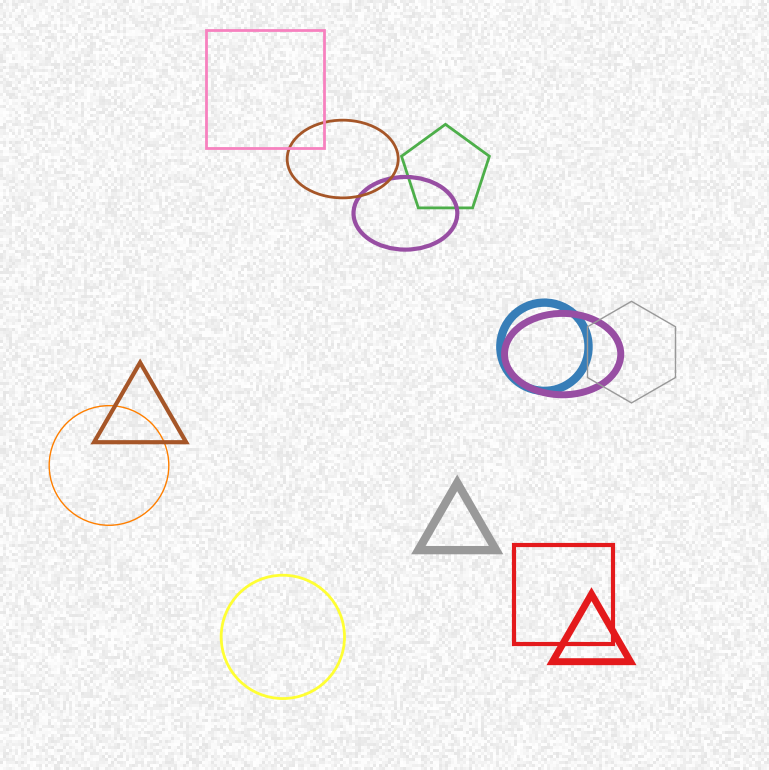[{"shape": "square", "thickness": 1.5, "radius": 0.32, "center": [0.732, 0.228]}, {"shape": "triangle", "thickness": 2.5, "radius": 0.29, "center": [0.768, 0.17]}, {"shape": "circle", "thickness": 3, "radius": 0.29, "center": [0.707, 0.55]}, {"shape": "pentagon", "thickness": 1, "radius": 0.3, "center": [0.579, 0.779]}, {"shape": "oval", "thickness": 2.5, "radius": 0.38, "center": [0.731, 0.54]}, {"shape": "oval", "thickness": 1.5, "radius": 0.34, "center": [0.527, 0.723]}, {"shape": "circle", "thickness": 0.5, "radius": 0.39, "center": [0.142, 0.395]}, {"shape": "circle", "thickness": 1, "radius": 0.4, "center": [0.367, 0.173]}, {"shape": "triangle", "thickness": 1.5, "radius": 0.35, "center": [0.182, 0.46]}, {"shape": "oval", "thickness": 1, "radius": 0.36, "center": [0.445, 0.793]}, {"shape": "square", "thickness": 1, "radius": 0.38, "center": [0.345, 0.885]}, {"shape": "hexagon", "thickness": 0.5, "radius": 0.33, "center": [0.82, 0.543]}, {"shape": "triangle", "thickness": 3, "radius": 0.29, "center": [0.594, 0.315]}]